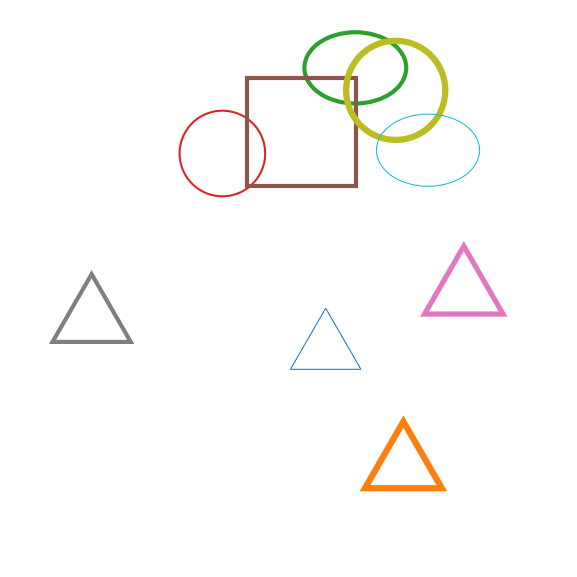[{"shape": "triangle", "thickness": 0.5, "radius": 0.35, "center": [0.564, 0.395]}, {"shape": "triangle", "thickness": 3, "radius": 0.38, "center": [0.699, 0.192]}, {"shape": "oval", "thickness": 2, "radius": 0.44, "center": [0.615, 0.882]}, {"shape": "circle", "thickness": 1, "radius": 0.37, "center": [0.385, 0.733]}, {"shape": "square", "thickness": 2, "radius": 0.47, "center": [0.522, 0.771]}, {"shape": "triangle", "thickness": 2.5, "radius": 0.39, "center": [0.803, 0.495]}, {"shape": "triangle", "thickness": 2, "radius": 0.39, "center": [0.159, 0.446]}, {"shape": "circle", "thickness": 3, "radius": 0.43, "center": [0.685, 0.843]}, {"shape": "oval", "thickness": 0.5, "radius": 0.45, "center": [0.741, 0.739]}]